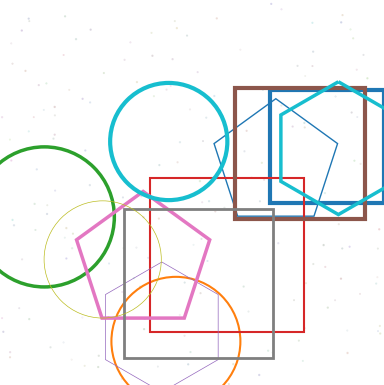[{"shape": "pentagon", "thickness": 1, "radius": 0.84, "center": [0.716, 0.575]}, {"shape": "square", "thickness": 3, "radius": 0.74, "center": [0.849, 0.62]}, {"shape": "circle", "thickness": 1.5, "radius": 0.84, "center": [0.457, 0.113]}, {"shape": "circle", "thickness": 2.5, "radius": 0.91, "center": [0.115, 0.437]}, {"shape": "square", "thickness": 1.5, "radius": 1.0, "center": [0.589, 0.337]}, {"shape": "hexagon", "thickness": 0.5, "radius": 0.85, "center": [0.42, 0.15]}, {"shape": "square", "thickness": 3, "radius": 0.85, "center": [0.779, 0.601]}, {"shape": "pentagon", "thickness": 2.5, "radius": 0.91, "center": [0.372, 0.321]}, {"shape": "square", "thickness": 2, "radius": 0.97, "center": [0.516, 0.264]}, {"shape": "circle", "thickness": 0.5, "radius": 0.76, "center": [0.267, 0.326]}, {"shape": "circle", "thickness": 3, "radius": 0.76, "center": [0.438, 0.632]}, {"shape": "hexagon", "thickness": 2.5, "radius": 0.86, "center": [0.879, 0.615]}]